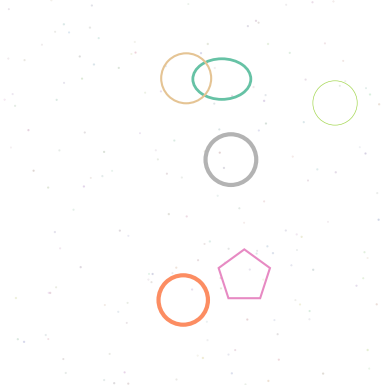[{"shape": "oval", "thickness": 2, "radius": 0.38, "center": [0.576, 0.795]}, {"shape": "circle", "thickness": 3, "radius": 0.32, "center": [0.476, 0.221]}, {"shape": "pentagon", "thickness": 1.5, "radius": 0.35, "center": [0.635, 0.282]}, {"shape": "circle", "thickness": 0.5, "radius": 0.29, "center": [0.87, 0.733]}, {"shape": "circle", "thickness": 1.5, "radius": 0.32, "center": [0.484, 0.797]}, {"shape": "circle", "thickness": 3, "radius": 0.33, "center": [0.6, 0.585]}]